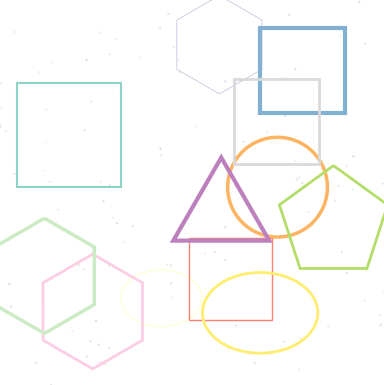[{"shape": "square", "thickness": 1.5, "radius": 0.67, "center": [0.179, 0.65]}, {"shape": "oval", "thickness": 0.5, "radius": 0.53, "center": [0.419, 0.226]}, {"shape": "hexagon", "thickness": 0.5, "radius": 0.64, "center": [0.57, 0.884]}, {"shape": "square", "thickness": 1, "radius": 0.54, "center": [0.599, 0.276]}, {"shape": "square", "thickness": 3, "radius": 0.55, "center": [0.786, 0.818]}, {"shape": "circle", "thickness": 2.5, "radius": 0.65, "center": [0.721, 0.514]}, {"shape": "pentagon", "thickness": 2, "radius": 0.74, "center": [0.866, 0.422]}, {"shape": "hexagon", "thickness": 2, "radius": 0.75, "center": [0.241, 0.191]}, {"shape": "square", "thickness": 2, "radius": 0.56, "center": [0.718, 0.685]}, {"shape": "triangle", "thickness": 3, "radius": 0.72, "center": [0.575, 0.447]}, {"shape": "hexagon", "thickness": 2.5, "radius": 0.75, "center": [0.115, 0.284]}, {"shape": "oval", "thickness": 2, "radius": 0.75, "center": [0.676, 0.187]}]